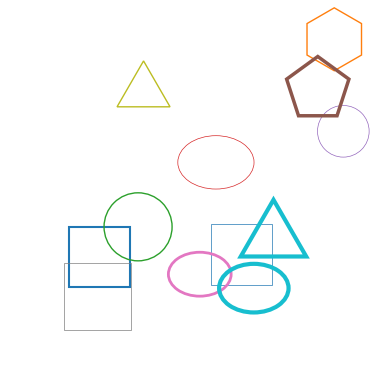[{"shape": "square", "thickness": 0.5, "radius": 0.39, "center": [0.628, 0.339]}, {"shape": "square", "thickness": 1.5, "radius": 0.39, "center": [0.258, 0.333]}, {"shape": "hexagon", "thickness": 1, "radius": 0.41, "center": [0.868, 0.898]}, {"shape": "circle", "thickness": 1, "radius": 0.44, "center": [0.359, 0.411]}, {"shape": "oval", "thickness": 0.5, "radius": 0.49, "center": [0.561, 0.578]}, {"shape": "circle", "thickness": 0.5, "radius": 0.34, "center": [0.892, 0.659]}, {"shape": "pentagon", "thickness": 2.5, "radius": 0.43, "center": [0.825, 0.768]}, {"shape": "oval", "thickness": 2, "radius": 0.41, "center": [0.519, 0.288]}, {"shape": "square", "thickness": 0.5, "radius": 0.44, "center": [0.253, 0.23]}, {"shape": "triangle", "thickness": 1, "radius": 0.4, "center": [0.373, 0.762]}, {"shape": "triangle", "thickness": 3, "radius": 0.49, "center": [0.71, 0.383]}, {"shape": "oval", "thickness": 3, "radius": 0.45, "center": [0.659, 0.252]}]